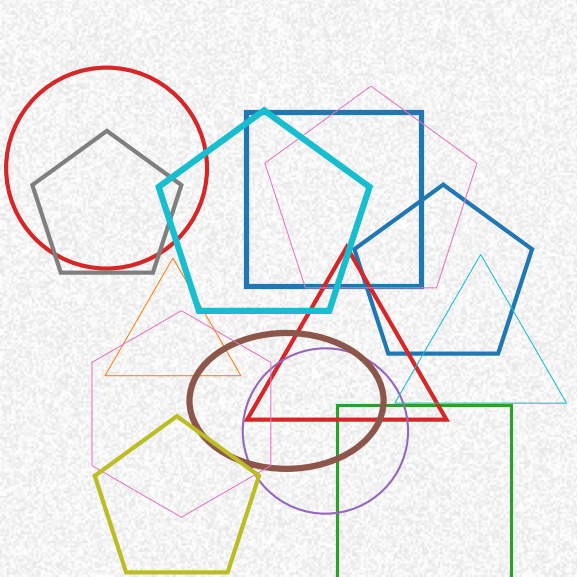[{"shape": "pentagon", "thickness": 2, "radius": 0.81, "center": [0.767, 0.518]}, {"shape": "square", "thickness": 2.5, "radius": 0.76, "center": [0.577, 0.654]}, {"shape": "triangle", "thickness": 0.5, "radius": 0.68, "center": [0.299, 0.416]}, {"shape": "square", "thickness": 1.5, "radius": 0.75, "center": [0.734, 0.148]}, {"shape": "circle", "thickness": 2, "radius": 0.87, "center": [0.185, 0.708]}, {"shape": "triangle", "thickness": 2, "radius": 1.0, "center": [0.6, 0.372]}, {"shape": "circle", "thickness": 1, "radius": 0.72, "center": [0.563, 0.253]}, {"shape": "oval", "thickness": 3, "radius": 0.84, "center": [0.496, 0.305]}, {"shape": "pentagon", "thickness": 0.5, "radius": 0.97, "center": [0.642, 0.657]}, {"shape": "hexagon", "thickness": 0.5, "radius": 0.89, "center": [0.314, 0.282]}, {"shape": "pentagon", "thickness": 2, "radius": 0.68, "center": [0.185, 0.637]}, {"shape": "pentagon", "thickness": 2, "radius": 0.75, "center": [0.306, 0.129]}, {"shape": "pentagon", "thickness": 3, "radius": 0.96, "center": [0.457, 0.616]}, {"shape": "triangle", "thickness": 0.5, "radius": 0.86, "center": [0.832, 0.387]}]